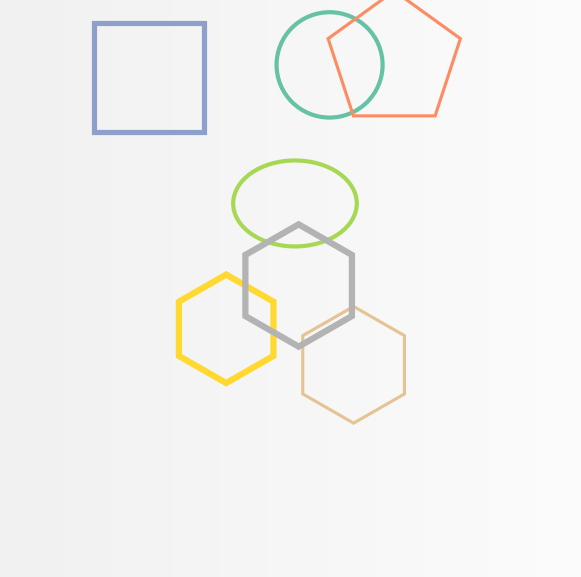[{"shape": "circle", "thickness": 2, "radius": 0.46, "center": [0.567, 0.887]}, {"shape": "pentagon", "thickness": 1.5, "radius": 0.6, "center": [0.678, 0.895]}, {"shape": "square", "thickness": 2.5, "radius": 0.47, "center": [0.256, 0.864]}, {"shape": "oval", "thickness": 2, "radius": 0.53, "center": [0.508, 0.647]}, {"shape": "hexagon", "thickness": 3, "radius": 0.47, "center": [0.389, 0.43]}, {"shape": "hexagon", "thickness": 1.5, "radius": 0.51, "center": [0.608, 0.367]}, {"shape": "hexagon", "thickness": 3, "radius": 0.53, "center": [0.514, 0.505]}]